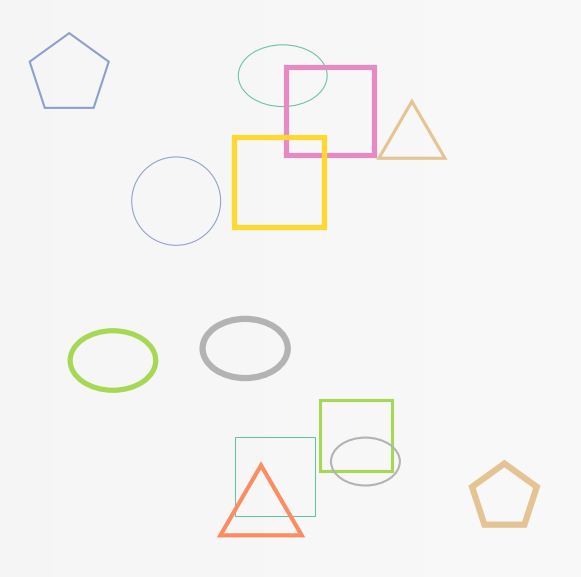[{"shape": "oval", "thickness": 0.5, "radius": 0.38, "center": [0.486, 0.868]}, {"shape": "square", "thickness": 0.5, "radius": 0.34, "center": [0.473, 0.175]}, {"shape": "triangle", "thickness": 2, "radius": 0.4, "center": [0.449, 0.113]}, {"shape": "circle", "thickness": 0.5, "radius": 0.38, "center": [0.303, 0.651]}, {"shape": "pentagon", "thickness": 1, "radius": 0.36, "center": [0.119, 0.87]}, {"shape": "square", "thickness": 2.5, "radius": 0.38, "center": [0.568, 0.807]}, {"shape": "square", "thickness": 1.5, "radius": 0.31, "center": [0.613, 0.245]}, {"shape": "oval", "thickness": 2.5, "radius": 0.37, "center": [0.194, 0.375]}, {"shape": "square", "thickness": 2.5, "radius": 0.39, "center": [0.48, 0.684]}, {"shape": "triangle", "thickness": 1.5, "radius": 0.33, "center": [0.709, 0.758]}, {"shape": "pentagon", "thickness": 3, "radius": 0.29, "center": [0.868, 0.138]}, {"shape": "oval", "thickness": 1, "radius": 0.3, "center": [0.629, 0.2]}, {"shape": "oval", "thickness": 3, "radius": 0.37, "center": [0.422, 0.396]}]